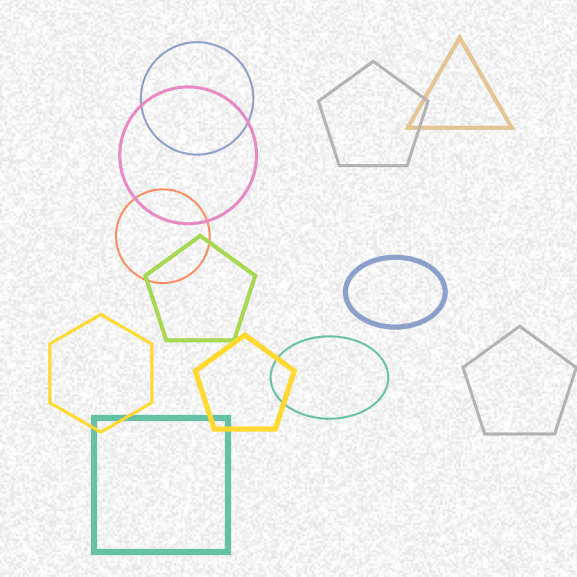[{"shape": "oval", "thickness": 1, "radius": 0.51, "center": [0.57, 0.345]}, {"shape": "square", "thickness": 3, "radius": 0.58, "center": [0.279, 0.159]}, {"shape": "circle", "thickness": 1, "radius": 0.41, "center": [0.282, 0.59]}, {"shape": "circle", "thickness": 1, "radius": 0.49, "center": [0.341, 0.829]}, {"shape": "oval", "thickness": 2.5, "radius": 0.43, "center": [0.685, 0.493]}, {"shape": "circle", "thickness": 1.5, "radius": 0.59, "center": [0.326, 0.73]}, {"shape": "pentagon", "thickness": 2, "radius": 0.5, "center": [0.347, 0.491]}, {"shape": "pentagon", "thickness": 2.5, "radius": 0.45, "center": [0.424, 0.329]}, {"shape": "hexagon", "thickness": 1.5, "radius": 0.51, "center": [0.175, 0.353]}, {"shape": "triangle", "thickness": 2, "radius": 0.52, "center": [0.796, 0.83]}, {"shape": "pentagon", "thickness": 1.5, "radius": 0.5, "center": [0.646, 0.793]}, {"shape": "pentagon", "thickness": 1.5, "radius": 0.52, "center": [0.9, 0.331]}]